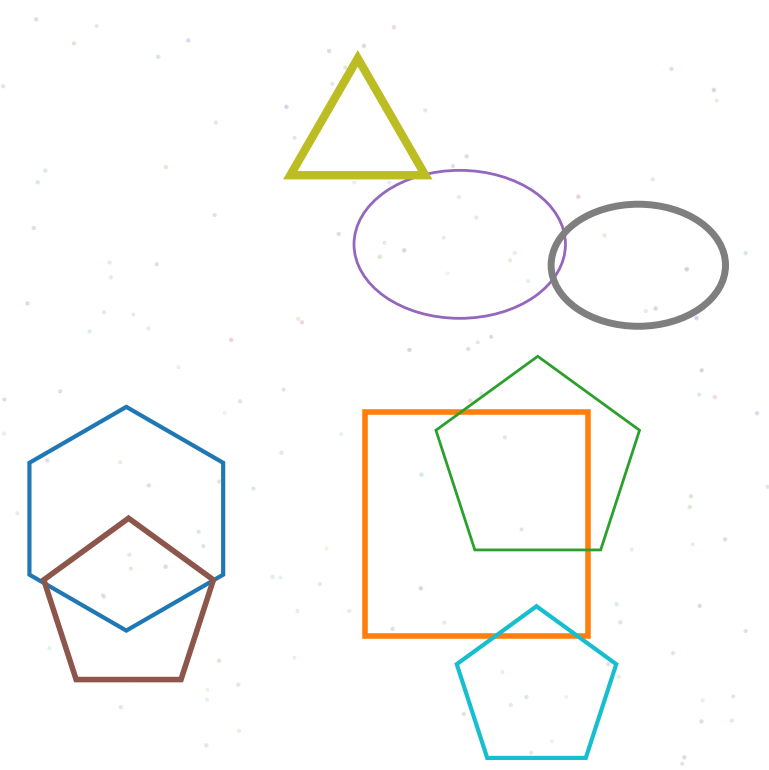[{"shape": "hexagon", "thickness": 1.5, "radius": 0.73, "center": [0.164, 0.326]}, {"shape": "square", "thickness": 2, "radius": 0.73, "center": [0.619, 0.32]}, {"shape": "pentagon", "thickness": 1, "radius": 0.7, "center": [0.698, 0.398]}, {"shape": "oval", "thickness": 1, "radius": 0.69, "center": [0.597, 0.683]}, {"shape": "pentagon", "thickness": 2, "radius": 0.58, "center": [0.167, 0.211]}, {"shape": "oval", "thickness": 2.5, "radius": 0.57, "center": [0.829, 0.656]}, {"shape": "triangle", "thickness": 3, "radius": 0.51, "center": [0.465, 0.823]}, {"shape": "pentagon", "thickness": 1.5, "radius": 0.54, "center": [0.697, 0.104]}]